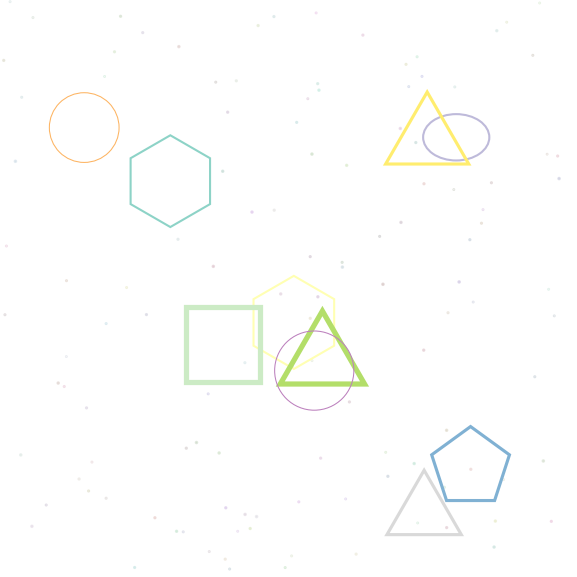[{"shape": "hexagon", "thickness": 1, "radius": 0.4, "center": [0.295, 0.685]}, {"shape": "hexagon", "thickness": 1, "radius": 0.4, "center": [0.509, 0.441]}, {"shape": "oval", "thickness": 1, "radius": 0.29, "center": [0.79, 0.761]}, {"shape": "pentagon", "thickness": 1.5, "radius": 0.35, "center": [0.815, 0.19]}, {"shape": "circle", "thickness": 0.5, "radius": 0.3, "center": [0.146, 0.778]}, {"shape": "triangle", "thickness": 2.5, "radius": 0.42, "center": [0.558, 0.376]}, {"shape": "triangle", "thickness": 1.5, "radius": 0.37, "center": [0.734, 0.111]}, {"shape": "circle", "thickness": 0.5, "radius": 0.34, "center": [0.544, 0.357]}, {"shape": "square", "thickness": 2.5, "radius": 0.32, "center": [0.386, 0.402]}, {"shape": "triangle", "thickness": 1.5, "radius": 0.42, "center": [0.74, 0.757]}]